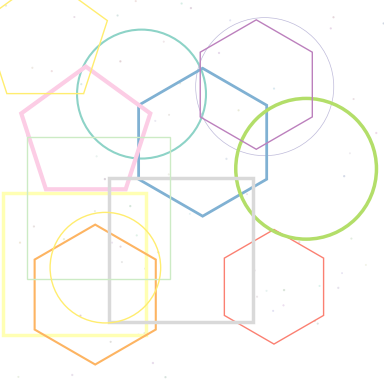[{"shape": "circle", "thickness": 1.5, "radius": 0.84, "center": [0.368, 0.756]}, {"shape": "square", "thickness": 2.5, "radius": 0.93, "center": [0.193, 0.314]}, {"shape": "circle", "thickness": 0.5, "radius": 0.9, "center": [0.688, 0.775]}, {"shape": "hexagon", "thickness": 1, "radius": 0.74, "center": [0.712, 0.255]}, {"shape": "hexagon", "thickness": 2, "radius": 0.96, "center": [0.526, 0.631]}, {"shape": "hexagon", "thickness": 1.5, "radius": 0.91, "center": [0.247, 0.235]}, {"shape": "circle", "thickness": 2.5, "radius": 0.91, "center": [0.795, 0.562]}, {"shape": "pentagon", "thickness": 3, "radius": 0.88, "center": [0.223, 0.651]}, {"shape": "square", "thickness": 2.5, "radius": 0.93, "center": [0.47, 0.35]}, {"shape": "hexagon", "thickness": 1, "radius": 0.84, "center": [0.666, 0.78]}, {"shape": "square", "thickness": 1, "radius": 0.92, "center": [0.256, 0.459]}, {"shape": "circle", "thickness": 1, "radius": 0.72, "center": [0.274, 0.305]}, {"shape": "pentagon", "thickness": 1, "radius": 0.85, "center": [0.118, 0.894]}]